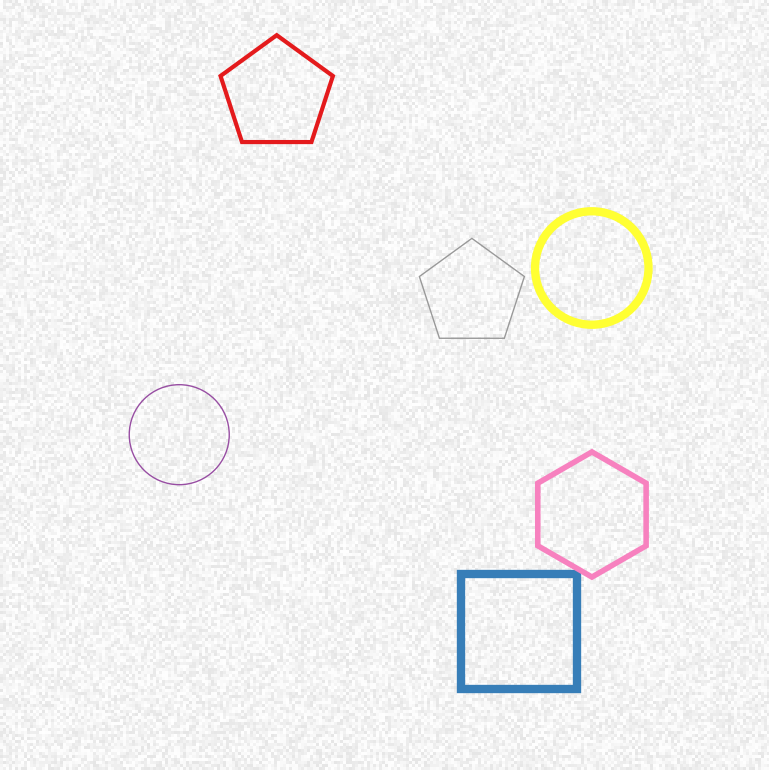[{"shape": "pentagon", "thickness": 1.5, "radius": 0.38, "center": [0.359, 0.878]}, {"shape": "square", "thickness": 3, "radius": 0.37, "center": [0.674, 0.18]}, {"shape": "circle", "thickness": 0.5, "radius": 0.32, "center": [0.233, 0.435]}, {"shape": "circle", "thickness": 3, "radius": 0.37, "center": [0.769, 0.652]}, {"shape": "hexagon", "thickness": 2, "radius": 0.41, "center": [0.769, 0.332]}, {"shape": "pentagon", "thickness": 0.5, "radius": 0.36, "center": [0.613, 0.619]}]